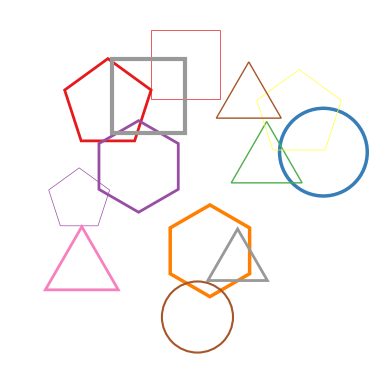[{"shape": "pentagon", "thickness": 2, "radius": 0.59, "center": [0.28, 0.73]}, {"shape": "square", "thickness": 0.5, "radius": 0.45, "center": [0.481, 0.832]}, {"shape": "circle", "thickness": 2.5, "radius": 0.57, "center": [0.84, 0.605]}, {"shape": "triangle", "thickness": 1, "radius": 0.53, "center": [0.693, 0.578]}, {"shape": "hexagon", "thickness": 2, "radius": 0.59, "center": [0.36, 0.568]}, {"shape": "pentagon", "thickness": 0.5, "radius": 0.42, "center": [0.206, 0.481]}, {"shape": "hexagon", "thickness": 2.5, "radius": 0.6, "center": [0.545, 0.349]}, {"shape": "pentagon", "thickness": 0.5, "radius": 0.58, "center": [0.777, 0.704]}, {"shape": "triangle", "thickness": 1, "radius": 0.49, "center": [0.646, 0.742]}, {"shape": "circle", "thickness": 1.5, "radius": 0.46, "center": [0.513, 0.177]}, {"shape": "triangle", "thickness": 2, "radius": 0.55, "center": [0.213, 0.302]}, {"shape": "square", "thickness": 3, "radius": 0.48, "center": [0.386, 0.751]}, {"shape": "triangle", "thickness": 2, "radius": 0.45, "center": [0.617, 0.316]}]